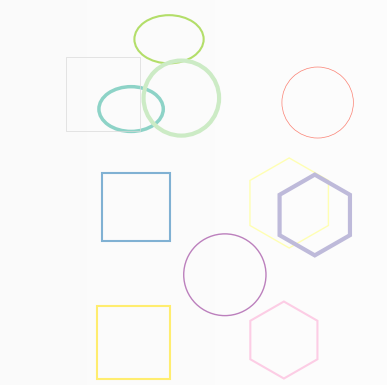[{"shape": "oval", "thickness": 2.5, "radius": 0.42, "center": [0.338, 0.717]}, {"shape": "hexagon", "thickness": 1, "radius": 0.58, "center": [0.746, 0.473]}, {"shape": "hexagon", "thickness": 3, "radius": 0.52, "center": [0.812, 0.442]}, {"shape": "circle", "thickness": 0.5, "radius": 0.46, "center": [0.82, 0.734]}, {"shape": "square", "thickness": 1.5, "radius": 0.44, "center": [0.352, 0.461]}, {"shape": "oval", "thickness": 1.5, "radius": 0.45, "center": [0.436, 0.898]}, {"shape": "hexagon", "thickness": 1.5, "radius": 0.5, "center": [0.733, 0.117]}, {"shape": "square", "thickness": 0.5, "radius": 0.48, "center": [0.267, 0.756]}, {"shape": "circle", "thickness": 1, "radius": 0.53, "center": [0.58, 0.286]}, {"shape": "circle", "thickness": 3, "radius": 0.49, "center": [0.468, 0.745]}, {"shape": "square", "thickness": 1.5, "radius": 0.47, "center": [0.345, 0.111]}]